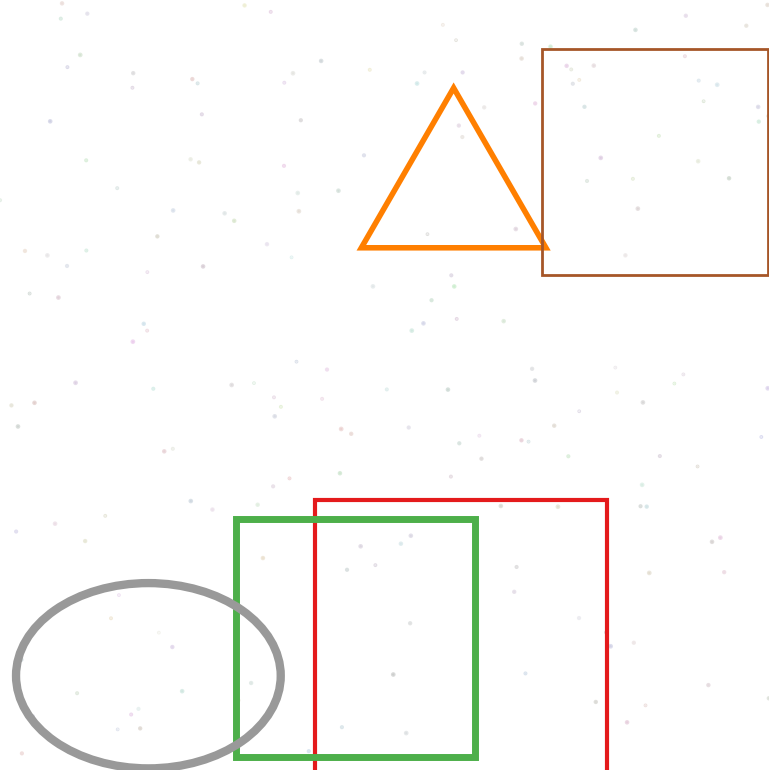[{"shape": "square", "thickness": 1.5, "radius": 0.95, "center": [0.599, 0.162]}, {"shape": "square", "thickness": 2.5, "radius": 0.77, "center": [0.461, 0.171]}, {"shape": "triangle", "thickness": 2, "radius": 0.69, "center": [0.589, 0.747]}, {"shape": "square", "thickness": 1, "radius": 0.73, "center": [0.851, 0.789]}, {"shape": "oval", "thickness": 3, "radius": 0.86, "center": [0.193, 0.122]}]